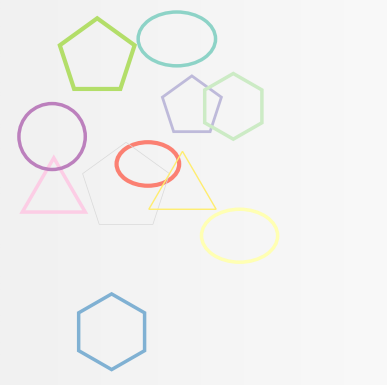[{"shape": "oval", "thickness": 2.5, "radius": 0.5, "center": [0.456, 0.899]}, {"shape": "oval", "thickness": 2.5, "radius": 0.49, "center": [0.618, 0.388]}, {"shape": "pentagon", "thickness": 2, "radius": 0.4, "center": [0.495, 0.723]}, {"shape": "oval", "thickness": 3, "radius": 0.4, "center": [0.382, 0.574]}, {"shape": "hexagon", "thickness": 2.5, "radius": 0.49, "center": [0.288, 0.138]}, {"shape": "pentagon", "thickness": 3, "radius": 0.51, "center": [0.251, 0.851]}, {"shape": "triangle", "thickness": 2.5, "radius": 0.47, "center": [0.139, 0.496]}, {"shape": "pentagon", "thickness": 0.5, "radius": 0.59, "center": [0.325, 0.513]}, {"shape": "circle", "thickness": 2.5, "radius": 0.43, "center": [0.134, 0.645]}, {"shape": "hexagon", "thickness": 2.5, "radius": 0.43, "center": [0.602, 0.724]}, {"shape": "triangle", "thickness": 1, "radius": 0.5, "center": [0.471, 0.507]}]